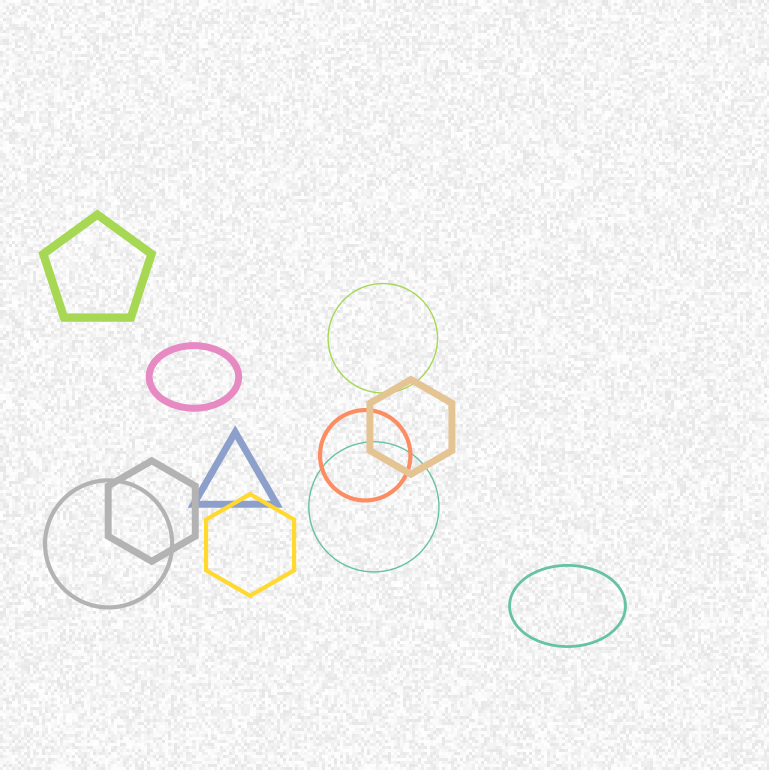[{"shape": "circle", "thickness": 0.5, "radius": 0.42, "center": [0.486, 0.342]}, {"shape": "oval", "thickness": 1, "radius": 0.38, "center": [0.737, 0.213]}, {"shape": "circle", "thickness": 1.5, "radius": 0.29, "center": [0.474, 0.409]}, {"shape": "triangle", "thickness": 2.5, "radius": 0.31, "center": [0.305, 0.376]}, {"shape": "oval", "thickness": 2.5, "radius": 0.29, "center": [0.252, 0.51]}, {"shape": "pentagon", "thickness": 3, "radius": 0.37, "center": [0.127, 0.647]}, {"shape": "circle", "thickness": 0.5, "radius": 0.36, "center": [0.497, 0.561]}, {"shape": "hexagon", "thickness": 1.5, "radius": 0.33, "center": [0.325, 0.292]}, {"shape": "hexagon", "thickness": 2.5, "radius": 0.31, "center": [0.534, 0.446]}, {"shape": "circle", "thickness": 1.5, "radius": 0.41, "center": [0.141, 0.294]}, {"shape": "hexagon", "thickness": 2.5, "radius": 0.33, "center": [0.197, 0.336]}]